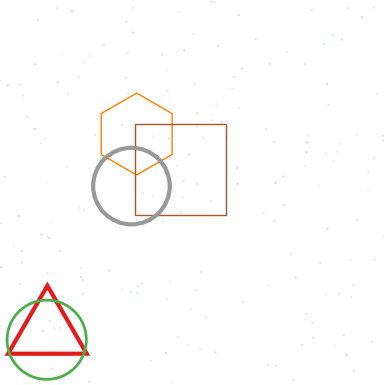[{"shape": "triangle", "thickness": 3, "radius": 0.59, "center": [0.123, 0.14]}, {"shape": "circle", "thickness": 2, "radius": 0.51, "center": [0.121, 0.118]}, {"shape": "hexagon", "thickness": 1, "radius": 0.53, "center": [0.355, 0.652]}, {"shape": "square", "thickness": 1, "radius": 0.59, "center": [0.469, 0.56]}, {"shape": "circle", "thickness": 3, "radius": 0.5, "center": [0.341, 0.517]}]